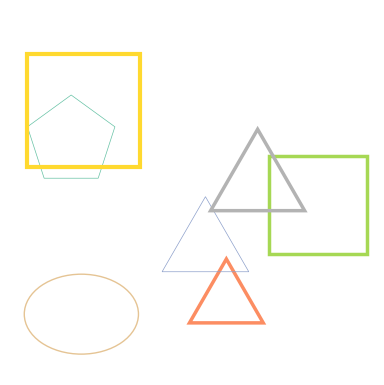[{"shape": "pentagon", "thickness": 0.5, "radius": 0.6, "center": [0.185, 0.634]}, {"shape": "triangle", "thickness": 2.5, "radius": 0.55, "center": [0.588, 0.217]}, {"shape": "triangle", "thickness": 0.5, "radius": 0.65, "center": [0.534, 0.359]}, {"shape": "square", "thickness": 2.5, "radius": 0.64, "center": [0.827, 0.467]}, {"shape": "square", "thickness": 3, "radius": 0.73, "center": [0.218, 0.713]}, {"shape": "oval", "thickness": 1, "radius": 0.74, "center": [0.211, 0.184]}, {"shape": "triangle", "thickness": 2.5, "radius": 0.7, "center": [0.669, 0.523]}]